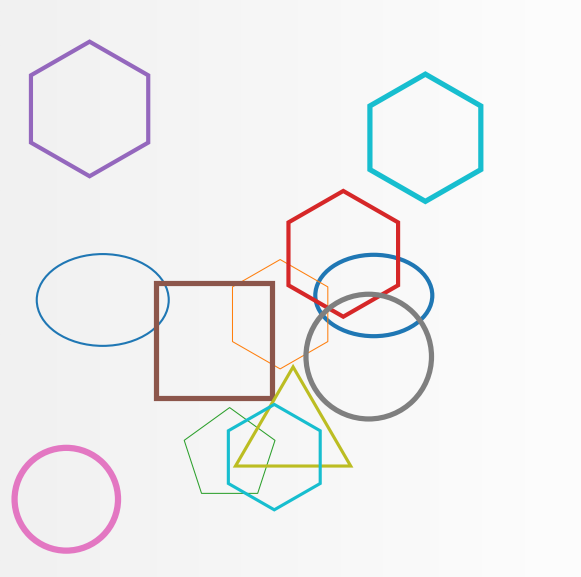[{"shape": "oval", "thickness": 2, "radius": 0.5, "center": [0.643, 0.487]}, {"shape": "oval", "thickness": 1, "radius": 0.57, "center": [0.177, 0.48]}, {"shape": "hexagon", "thickness": 0.5, "radius": 0.47, "center": [0.482, 0.455]}, {"shape": "pentagon", "thickness": 0.5, "radius": 0.41, "center": [0.395, 0.211]}, {"shape": "hexagon", "thickness": 2, "radius": 0.54, "center": [0.591, 0.56]}, {"shape": "hexagon", "thickness": 2, "radius": 0.58, "center": [0.154, 0.81]}, {"shape": "square", "thickness": 2.5, "radius": 0.5, "center": [0.368, 0.409]}, {"shape": "circle", "thickness": 3, "radius": 0.44, "center": [0.114, 0.135]}, {"shape": "circle", "thickness": 2.5, "radius": 0.54, "center": [0.634, 0.382]}, {"shape": "triangle", "thickness": 1.5, "radius": 0.57, "center": [0.504, 0.249]}, {"shape": "hexagon", "thickness": 1.5, "radius": 0.46, "center": [0.472, 0.208]}, {"shape": "hexagon", "thickness": 2.5, "radius": 0.55, "center": [0.732, 0.761]}]